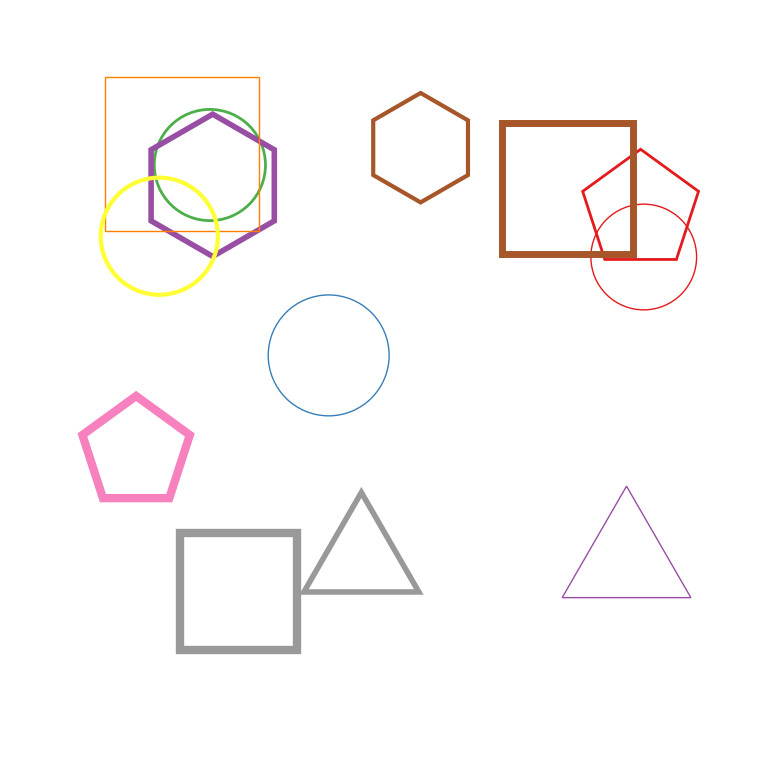[{"shape": "circle", "thickness": 0.5, "radius": 0.34, "center": [0.836, 0.666]}, {"shape": "pentagon", "thickness": 1, "radius": 0.4, "center": [0.832, 0.727]}, {"shape": "circle", "thickness": 0.5, "radius": 0.39, "center": [0.427, 0.538]}, {"shape": "circle", "thickness": 1, "radius": 0.36, "center": [0.273, 0.786]}, {"shape": "hexagon", "thickness": 2, "radius": 0.46, "center": [0.276, 0.759]}, {"shape": "triangle", "thickness": 0.5, "radius": 0.48, "center": [0.814, 0.272]}, {"shape": "square", "thickness": 0.5, "radius": 0.5, "center": [0.237, 0.8]}, {"shape": "circle", "thickness": 1.5, "radius": 0.38, "center": [0.207, 0.693]}, {"shape": "square", "thickness": 2.5, "radius": 0.42, "center": [0.737, 0.755]}, {"shape": "hexagon", "thickness": 1.5, "radius": 0.36, "center": [0.546, 0.808]}, {"shape": "pentagon", "thickness": 3, "radius": 0.37, "center": [0.177, 0.412]}, {"shape": "square", "thickness": 3, "radius": 0.38, "center": [0.31, 0.232]}, {"shape": "triangle", "thickness": 2, "radius": 0.43, "center": [0.469, 0.274]}]